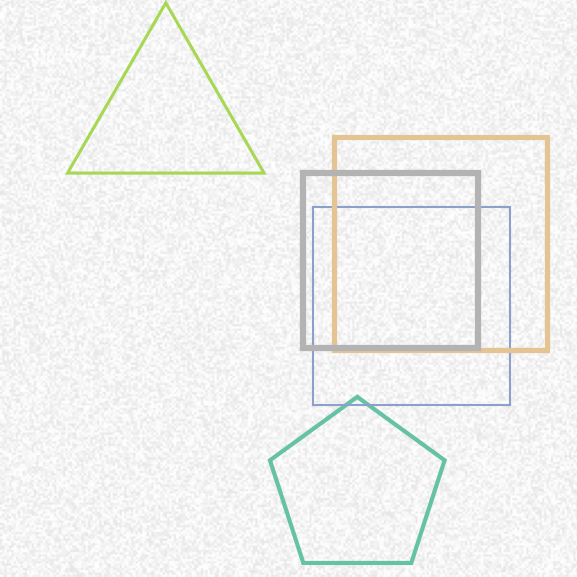[{"shape": "pentagon", "thickness": 2, "radius": 0.79, "center": [0.619, 0.153]}, {"shape": "square", "thickness": 1, "radius": 0.85, "center": [0.712, 0.47]}, {"shape": "triangle", "thickness": 1.5, "radius": 0.98, "center": [0.287, 0.798]}, {"shape": "square", "thickness": 2.5, "radius": 0.92, "center": [0.763, 0.577]}, {"shape": "square", "thickness": 3, "radius": 0.76, "center": [0.676, 0.548]}]